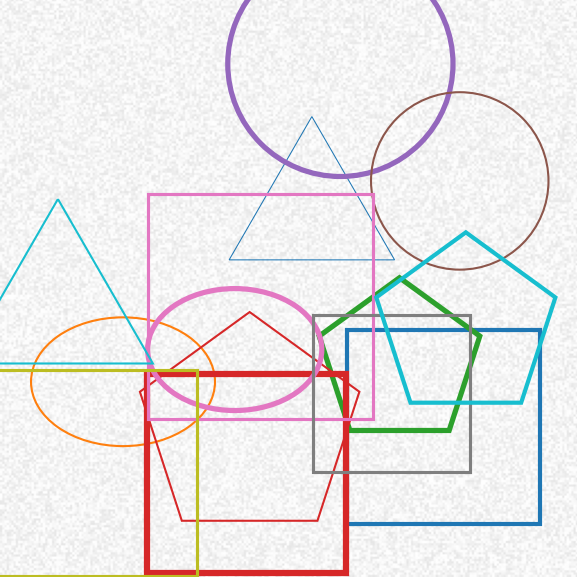[{"shape": "triangle", "thickness": 0.5, "radius": 0.83, "center": [0.54, 0.632]}, {"shape": "square", "thickness": 2, "radius": 0.84, "center": [0.768, 0.26]}, {"shape": "oval", "thickness": 1, "radius": 0.8, "center": [0.213, 0.338]}, {"shape": "pentagon", "thickness": 2.5, "radius": 0.73, "center": [0.692, 0.372]}, {"shape": "pentagon", "thickness": 1, "radius": 1.0, "center": [0.432, 0.259]}, {"shape": "square", "thickness": 3, "radius": 0.86, "center": [0.427, 0.179]}, {"shape": "circle", "thickness": 2.5, "radius": 0.98, "center": [0.589, 0.889]}, {"shape": "circle", "thickness": 1, "radius": 0.77, "center": [0.796, 0.686]}, {"shape": "oval", "thickness": 2.5, "radius": 0.75, "center": [0.406, 0.394]}, {"shape": "square", "thickness": 1.5, "radius": 0.98, "center": [0.451, 0.469]}, {"shape": "square", "thickness": 1.5, "radius": 0.68, "center": [0.678, 0.317]}, {"shape": "square", "thickness": 1.5, "radius": 0.89, "center": [0.162, 0.18]}, {"shape": "triangle", "thickness": 1, "radius": 0.95, "center": [0.1, 0.465]}, {"shape": "pentagon", "thickness": 2, "radius": 0.82, "center": [0.807, 0.434]}]